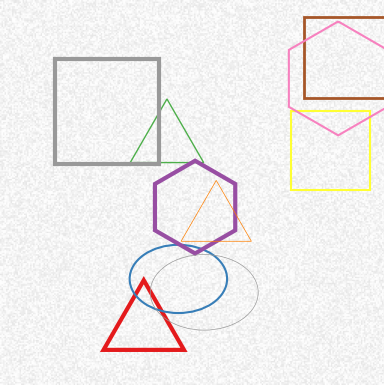[{"shape": "triangle", "thickness": 3, "radius": 0.6, "center": [0.373, 0.152]}, {"shape": "oval", "thickness": 1.5, "radius": 0.63, "center": [0.463, 0.276]}, {"shape": "triangle", "thickness": 1, "radius": 0.55, "center": [0.434, 0.633]}, {"shape": "hexagon", "thickness": 3, "radius": 0.6, "center": [0.507, 0.462]}, {"shape": "triangle", "thickness": 0.5, "radius": 0.53, "center": [0.562, 0.426]}, {"shape": "square", "thickness": 1.5, "radius": 0.51, "center": [0.859, 0.609]}, {"shape": "square", "thickness": 2, "radius": 0.52, "center": [0.895, 0.85]}, {"shape": "hexagon", "thickness": 1.5, "radius": 0.74, "center": [0.878, 0.796]}, {"shape": "square", "thickness": 3, "radius": 0.68, "center": [0.278, 0.71]}, {"shape": "oval", "thickness": 0.5, "radius": 0.7, "center": [0.53, 0.241]}]